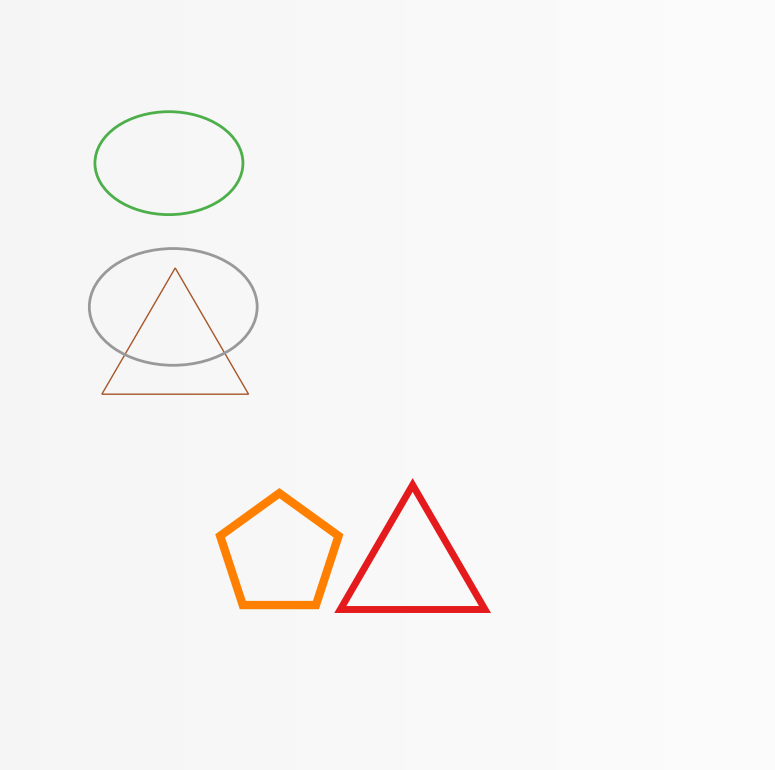[{"shape": "triangle", "thickness": 2.5, "radius": 0.54, "center": [0.532, 0.262]}, {"shape": "oval", "thickness": 1, "radius": 0.48, "center": [0.218, 0.788]}, {"shape": "pentagon", "thickness": 3, "radius": 0.4, "center": [0.36, 0.279]}, {"shape": "triangle", "thickness": 0.5, "radius": 0.55, "center": [0.226, 0.543]}, {"shape": "oval", "thickness": 1, "radius": 0.54, "center": [0.224, 0.601]}]